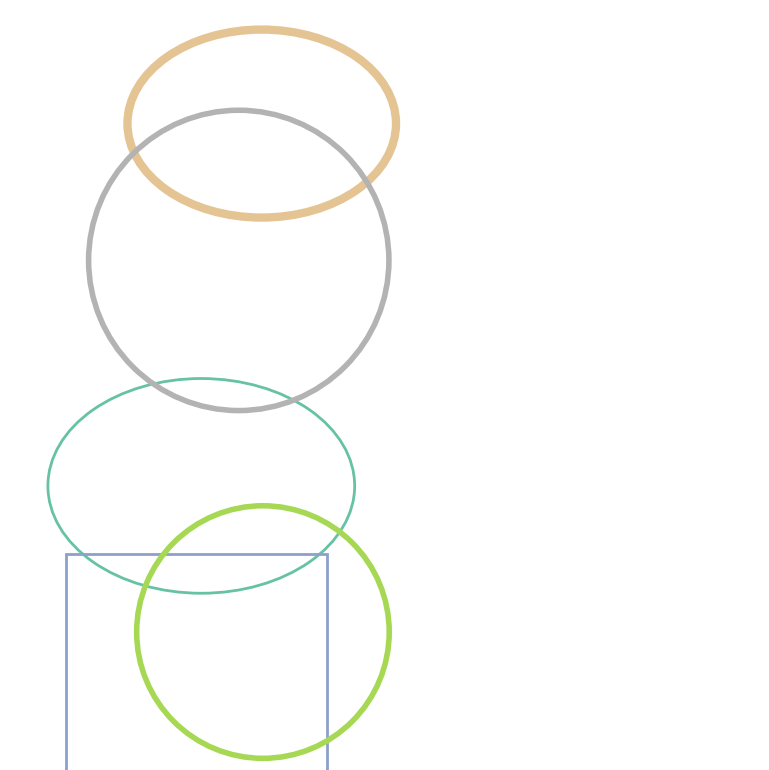[{"shape": "oval", "thickness": 1, "radius": 1.0, "center": [0.261, 0.369]}, {"shape": "square", "thickness": 1, "radius": 0.85, "center": [0.255, 0.111]}, {"shape": "circle", "thickness": 2, "radius": 0.82, "center": [0.341, 0.179]}, {"shape": "oval", "thickness": 3, "radius": 0.87, "center": [0.34, 0.84]}, {"shape": "circle", "thickness": 2, "radius": 0.98, "center": [0.31, 0.662]}]